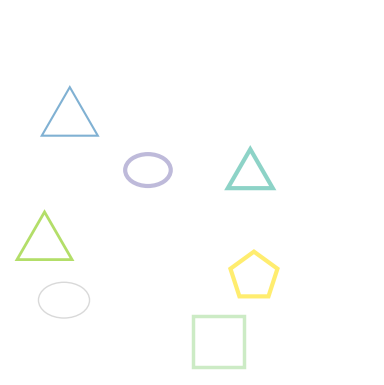[{"shape": "triangle", "thickness": 3, "radius": 0.34, "center": [0.65, 0.545]}, {"shape": "oval", "thickness": 3, "radius": 0.3, "center": [0.384, 0.558]}, {"shape": "triangle", "thickness": 1.5, "radius": 0.42, "center": [0.181, 0.69]}, {"shape": "triangle", "thickness": 2, "radius": 0.41, "center": [0.116, 0.367]}, {"shape": "oval", "thickness": 1, "radius": 0.33, "center": [0.166, 0.22]}, {"shape": "square", "thickness": 2.5, "radius": 0.33, "center": [0.567, 0.113]}, {"shape": "pentagon", "thickness": 3, "radius": 0.32, "center": [0.66, 0.282]}]